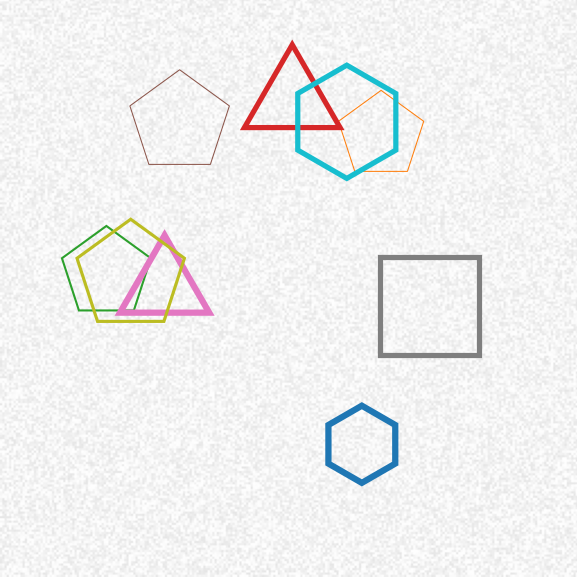[{"shape": "hexagon", "thickness": 3, "radius": 0.33, "center": [0.627, 0.23]}, {"shape": "pentagon", "thickness": 0.5, "radius": 0.39, "center": [0.66, 0.765]}, {"shape": "pentagon", "thickness": 1, "radius": 0.4, "center": [0.184, 0.527]}, {"shape": "triangle", "thickness": 2.5, "radius": 0.48, "center": [0.506, 0.826]}, {"shape": "pentagon", "thickness": 0.5, "radius": 0.45, "center": [0.311, 0.788]}, {"shape": "triangle", "thickness": 3, "radius": 0.45, "center": [0.285, 0.502]}, {"shape": "square", "thickness": 2.5, "radius": 0.42, "center": [0.744, 0.469]}, {"shape": "pentagon", "thickness": 1.5, "radius": 0.49, "center": [0.226, 0.522]}, {"shape": "hexagon", "thickness": 2.5, "radius": 0.49, "center": [0.601, 0.788]}]